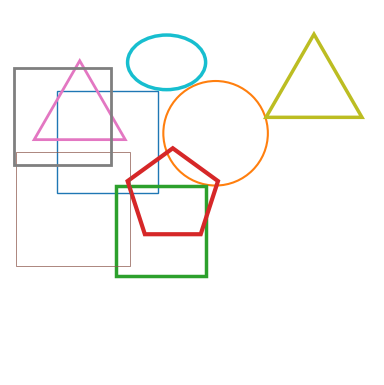[{"shape": "square", "thickness": 1, "radius": 0.66, "center": [0.279, 0.631]}, {"shape": "circle", "thickness": 1.5, "radius": 0.68, "center": [0.56, 0.654]}, {"shape": "square", "thickness": 2.5, "radius": 0.59, "center": [0.417, 0.399]}, {"shape": "pentagon", "thickness": 3, "radius": 0.62, "center": [0.449, 0.491]}, {"shape": "square", "thickness": 0.5, "radius": 0.74, "center": [0.189, 0.457]}, {"shape": "triangle", "thickness": 2, "radius": 0.68, "center": [0.207, 0.706]}, {"shape": "square", "thickness": 2, "radius": 0.63, "center": [0.163, 0.697]}, {"shape": "triangle", "thickness": 2.5, "radius": 0.72, "center": [0.816, 0.767]}, {"shape": "oval", "thickness": 2.5, "radius": 0.51, "center": [0.433, 0.838]}]